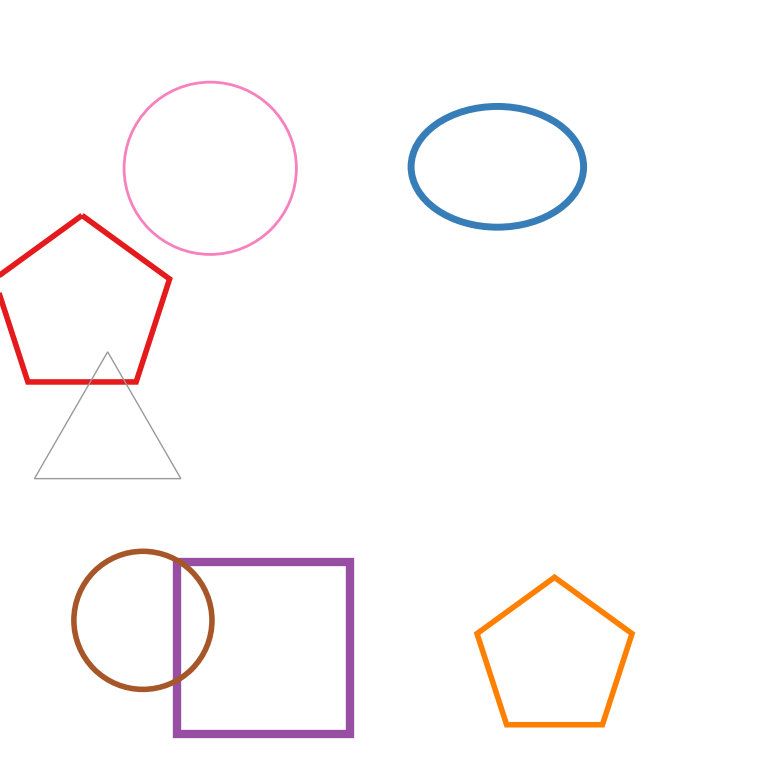[{"shape": "pentagon", "thickness": 2, "radius": 0.6, "center": [0.107, 0.601]}, {"shape": "oval", "thickness": 2.5, "radius": 0.56, "center": [0.646, 0.783]}, {"shape": "square", "thickness": 3, "radius": 0.56, "center": [0.342, 0.158]}, {"shape": "pentagon", "thickness": 2, "radius": 0.53, "center": [0.72, 0.144]}, {"shape": "circle", "thickness": 2, "radius": 0.45, "center": [0.186, 0.194]}, {"shape": "circle", "thickness": 1, "radius": 0.56, "center": [0.273, 0.781]}, {"shape": "triangle", "thickness": 0.5, "radius": 0.55, "center": [0.14, 0.433]}]